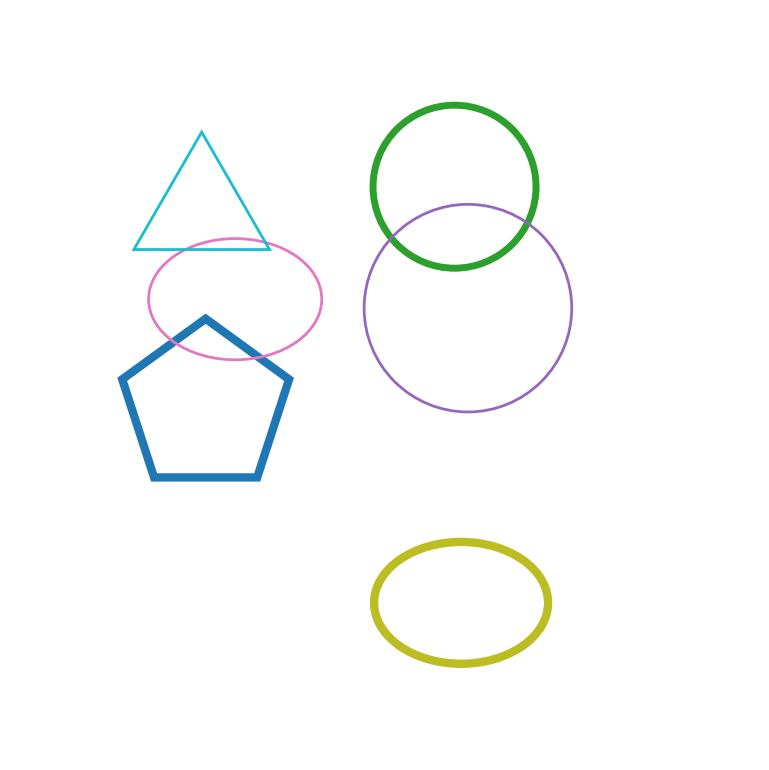[{"shape": "pentagon", "thickness": 3, "radius": 0.57, "center": [0.267, 0.472]}, {"shape": "circle", "thickness": 2.5, "radius": 0.53, "center": [0.59, 0.758]}, {"shape": "circle", "thickness": 1, "radius": 0.67, "center": [0.608, 0.6]}, {"shape": "oval", "thickness": 1, "radius": 0.56, "center": [0.305, 0.611]}, {"shape": "oval", "thickness": 3, "radius": 0.57, "center": [0.599, 0.217]}, {"shape": "triangle", "thickness": 1, "radius": 0.51, "center": [0.262, 0.727]}]